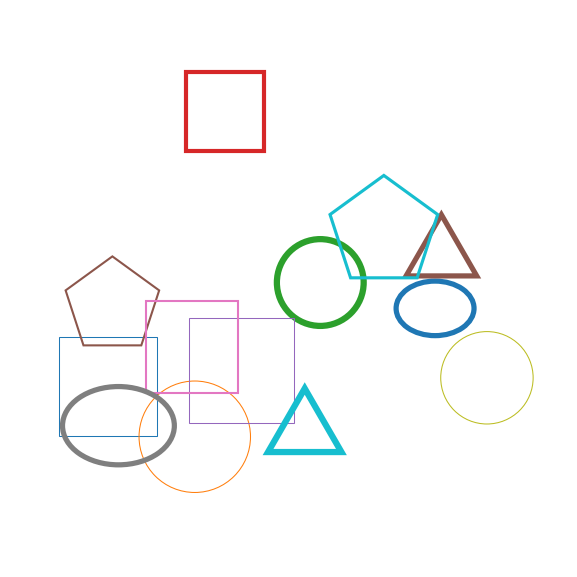[{"shape": "square", "thickness": 0.5, "radius": 0.43, "center": [0.187, 0.33]}, {"shape": "oval", "thickness": 2.5, "radius": 0.34, "center": [0.753, 0.465]}, {"shape": "circle", "thickness": 0.5, "radius": 0.48, "center": [0.337, 0.243]}, {"shape": "circle", "thickness": 3, "radius": 0.38, "center": [0.555, 0.51]}, {"shape": "square", "thickness": 2, "radius": 0.34, "center": [0.389, 0.806]}, {"shape": "square", "thickness": 0.5, "radius": 0.45, "center": [0.418, 0.357]}, {"shape": "triangle", "thickness": 2.5, "radius": 0.35, "center": [0.764, 0.557]}, {"shape": "pentagon", "thickness": 1, "radius": 0.43, "center": [0.195, 0.47]}, {"shape": "square", "thickness": 1, "radius": 0.4, "center": [0.333, 0.398]}, {"shape": "oval", "thickness": 2.5, "radius": 0.48, "center": [0.205, 0.262]}, {"shape": "circle", "thickness": 0.5, "radius": 0.4, "center": [0.843, 0.345]}, {"shape": "triangle", "thickness": 3, "radius": 0.37, "center": [0.528, 0.253]}, {"shape": "pentagon", "thickness": 1.5, "radius": 0.49, "center": [0.665, 0.597]}]